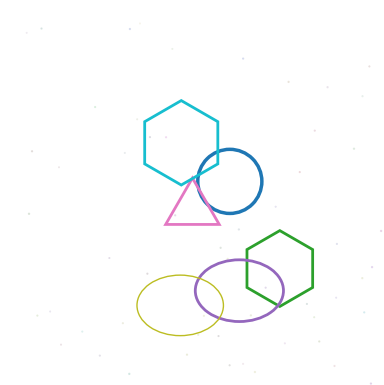[{"shape": "circle", "thickness": 2.5, "radius": 0.42, "center": [0.597, 0.529]}, {"shape": "hexagon", "thickness": 2, "radius": 0.49, "center": [0.727, 0.303]}, {"shape": "oval", "thickness": 2, "radius": 0.57, "center": [0.622, 0.245]}, {"shape": "triangle", "thickness": 2, "radius": 0.4, "center": [0.5, 0.457]}, {"shape": "oval", "thickness": 1, "radius": 0.56, "center": [0.468, 0.207]}, {"shape": "hexagon", "thickness": 2, "radius": 0.55, "center": [0.471, 0.629]}]